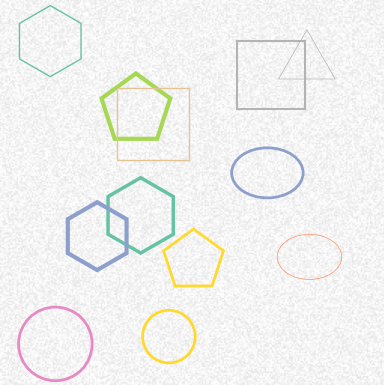[{"shape": "hexagon", "thickness": 2.5, "radius": 0.49, "center": [0.365, 0.441]}, {"shape": "hexagon", "thickness": 1, "radius": 0.46, "center": [0.131, 0.893]}, {"shape": "oval", "thickness": 0.5, "radius": 0.42, "center": [0.804, 0.333]}, {"shape": "oval", "thickness": 2, "radius": 0.46, "center": [0.695, 0.551]}, {"shape": "hexagon", "thickness": 3, "radius": 0.44, "center": [0.252, 0.387]}, {"shape": "circle", "thickness": 2, "radius": 0.48, "center": [0.144, 0.107]}, {"shape": "pentagon", "thickness": 3, "radius": 0.47, "center": [0.353, 0.715]}, {"shape": "pentagon", "thickness": 2, "radius": 0.41, "center": [0.503, 0.323]}, {"shape": "circle", "thickness": 2, "radius": 0.34, "center": [0.439, 0.126]}, {"shape": "square", "thickness": 1, "radius": 0.46, "center": [0.397, 0.678]}, {"shape": "triangle", "thickness": 0.5, "radius": 0.43, "center": [0.797, 0.837]}, {"shape": "square", "thickness": 1.5, "radius": 0.44, "center": [0.704, 0.805]}]